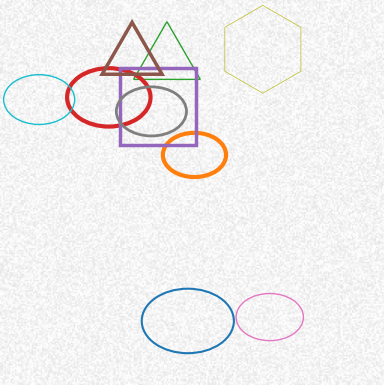[{"shape": "oval", "thickness": 1.5, "radius": 0.6, "center": [0.488, 0.166]}, {"shape": "oval", "thickness": 3, "radius": 0.41, "center": [0.505, 0.598]}, {"shape": "triangle", "thickness": 1, "radius": 0.5, "center": [0.434, 0.844]}, {"shape": "oval", "thickness": 3, "radius": 0.54, "center": [0.283, 0.747]}, {"shape": "square", "thickness": 2.5, "radius": 0.5, "center": [0.41, 0.724]}, {"shape": "triangle", "thickness": 2.5, "radius": 0.45, "center": [0.343, 0.852]}, {"shape": "oval", "thickness": 1, "radius": 0.44, "center": [0.701, 0.176]}, {"shape": "oval", "thickness": 2, "radius": 0.46, "center": [0.393, 0.711]}, {"shape": "hexagon", "thickness": 0.5, "radius": 0.57, "center": [0.683, 0.872]}, {"shape": "oval", "thickness": 1, "radius": 0.46, "center": [0.102, 0.741]}]